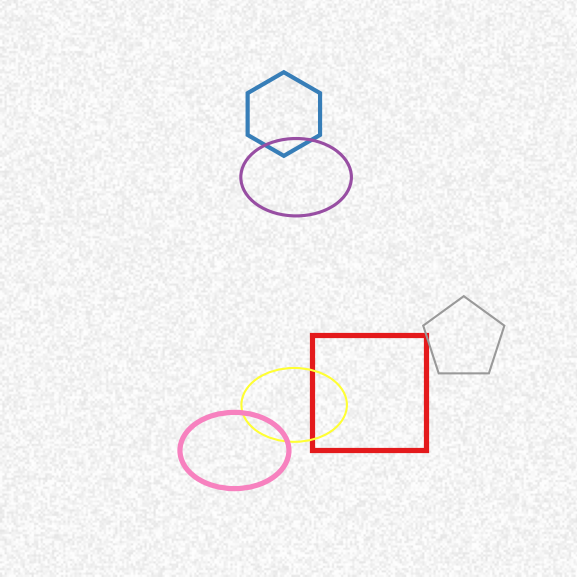[{"shape": "square", "thickness": 2.5, "radius": 0.5, "center": [0.639, 0.319]}, {"shape": "hexagon", "thickness": 2, "radius": 0.36, "center": [0.492, 0.802]}, {"shape": "oval", "thickness": 1.5, "radius": 0.48, "center": [0.513, 0.692]}, {"shape": "oval", "thickness": 1, "radius": 0.46, "center": [0.509, 0.298]}, {"shape": "oval", "thickness": 2.5, "radius": 0.47, "center": [0.406, 0.219]}, {"shape": "pentagon", "thickness": 1, "radius": 0.37, "center": [0.803, 0.412]}]